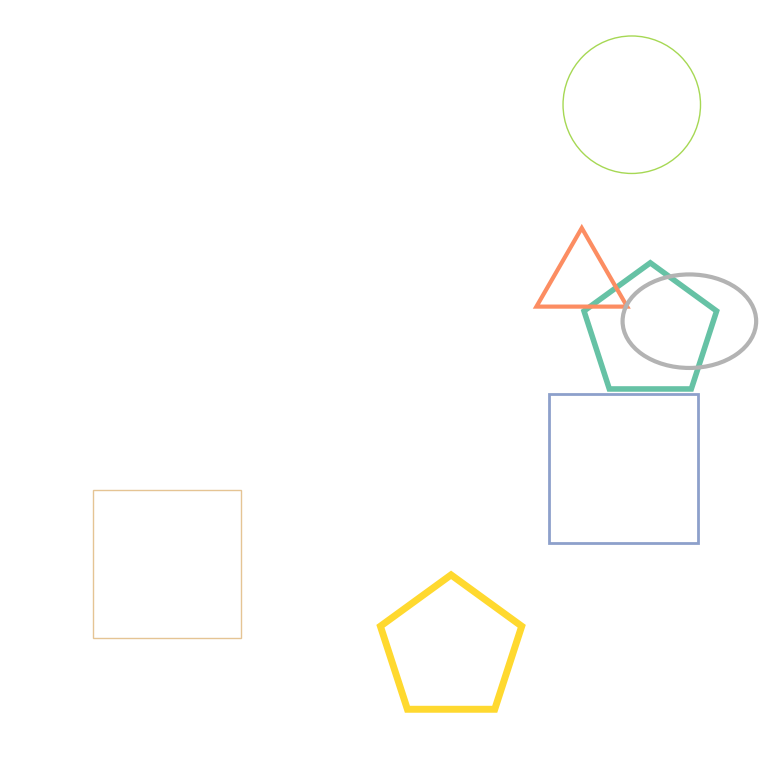[{"shape": "pentagon", "thickness": 2, "radius": 0.45, "center": [0.845, 0.568]}, {"shape": "triangle", "thickness": 1.5, "radius": 0.34, "center": [0.756, 0.636]}, {"shape": "square", "thickness": 1, "radius": 0.48, "center": [0.81, 0.392]}, {"shape": "circle", "thickness": 0.5, "radius": 0.45, "center": [0.82, 0.864]}, {"shape": "pentagon", "thickness": 2.5, "radius": 0.48, "center": [0.586, 0.157]}, {"shape": "square", "thickness": 0.5, "radius": 0.48, "center": [0.217, 0.268]}, {"shape": "oval", "thickness": 1.5, "radius": 0.43, "center": [0.895, 0.583]}]